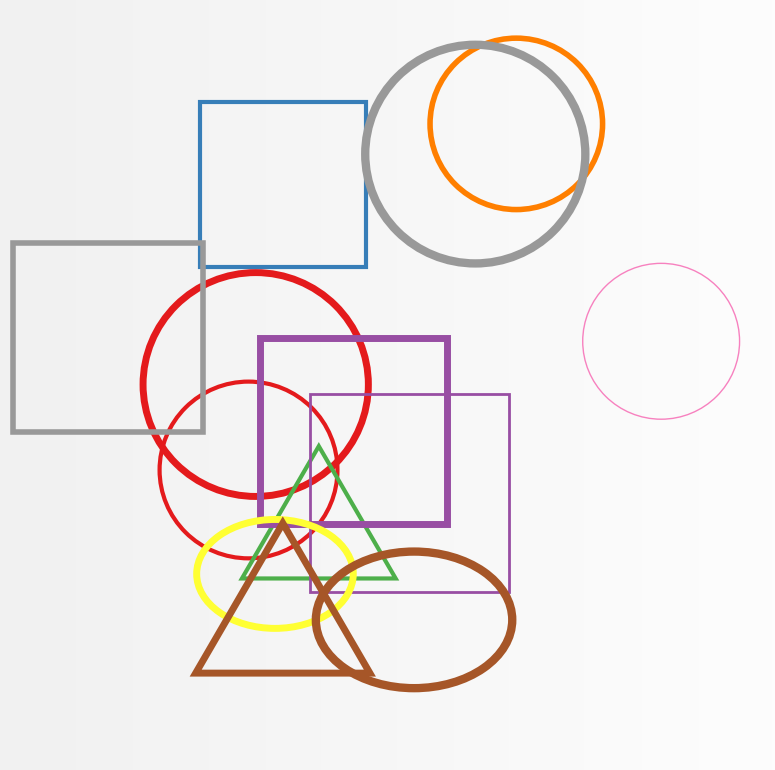[{"shape": "circle", "thickness": 2.5, "radius": 0.73, "center": [0.33, 0.501]}, {"shape": "circle", "thickness": 1.5, "radius": 0.57, "center": [0.321, 0.39]}, {"shape": "square", "thickness": 1.5, "radius": 0.54, "center": [0.365, 0.76]}, {"shape": "triangle", "thickness": 1.5, "radius": 0.57, "center": [0.411, 0.306]}, {"shape": "square", "thickness": 2.5, "radius": 0.6, "center": [0.456, 0.44]}, {"shape": "square", "thickness": 1, "radius": 0.64, "center": [0.529, 0.36]}, {"shape": "circle", "thickness": 2, "radius": 0.56, "center": [0.666, 0.839]}, {"shape": "oval", "thickness": 2.5, "radius": 0.51, "center": [0.355, 0.255]}, {"shape": "triangle", "thickness": 2.5, "radius": 0.65, "center": [0.365, 0.191]}, {"shape": "oval", "thickness": 3, "radius": 0.63, "center": [0.534, 0.195]}, {"shape": "circle", "thickness": 0.5, "radius": 0.51, "center": [0.853, 0.557]}, {"shape": "circle", "thickness": 3, "radius": 0.71, "center": [0.613, 0.8]}, {"shape": "square", "thickness": 2, "radius": 0.61, "center": [0.139, 0.562]}]